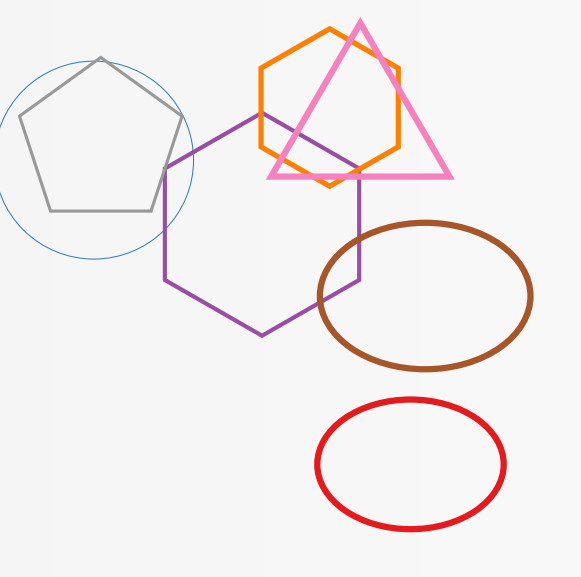[{"shape": "oval", "thickness": 3, "radius": 0.8, "center": [0.706, 0.195]}, {"shape": "circle", "thickness": 0.5, "radius": 0.86, "center": [0.162, 0.722]}, {"shape": "hexagon", "thickness": 2, "radius": 0.97, "center": [0.451, 0.611]}, {"shape": "hexagon", "thickness": 2.5, "radius": 0.68, "center": [0.567, 0.813]}, {"shape": "oval", "thickness": 3, "radius": 0.91, "center": [0.731, 0.487]}, {"shape": "triangle", "thickness": 3, "radius": 0.89, "center": [0.62, 0.782]}, {"shape": "pentagon", "thickness": 1.5, "radius": 0.74, "center": [0.173, 0.753]}]